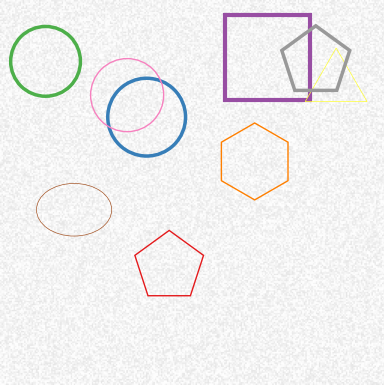[{"shape": "pentagon", "thickness": 1, "radius": 0.47, "center": [0.439, 0.308]}, {"shape": "circle", "thickness": 2.5, "radius": 0.51, "center": [0.381, 0.696]}, {"shape": "circle", "thickness": 2.5, "radius": 0.45, "center": [0.118, 0.841]}, {"shape": "square", "thickness": 3, "radius": 0.55, "center": [0.695, 0.852]}, {"shape": "hexagon", "thickness": 1, "radius": 0.5, "center": [0.662, 0.581]}, {"shape": "triangle", "thickness": 0.5, "radius": 0.46, "center": [0.873, 0.782]}, {"shape": "oval", "thickness": 0.5, "radius": 0.49, "center": [0.192, 0.455]}, {"shape": "circle", "thickness": 1, "radius": 0.47, "center": [0.33, 0.753]}, {"shape": "pentagon", "thickness": 2.5, "radius": 0.46, "center": [0.82, 0.84]}]